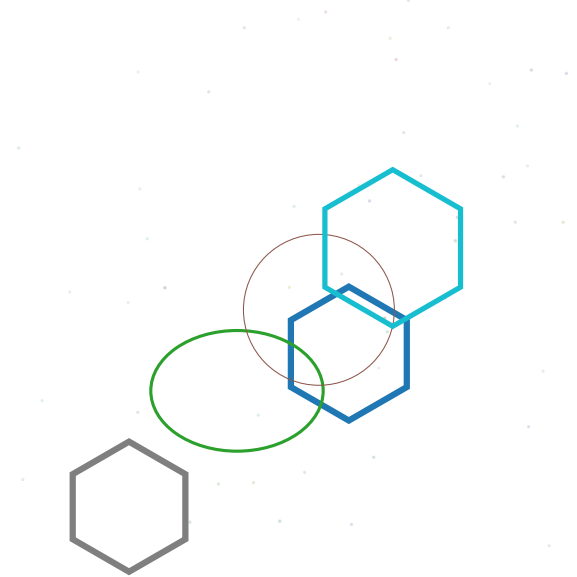[{"shape": "hexagon", "thickness": 3, "radius": 0.58, "center": [0.604, 0.387]}, {"shape": "oval", "thickness": 1.5, "radius": 0.75, "center": [0.41, 0.322]}, {"shape": "circle", "thickness": 0.5, "radius": 0.65, "center": [0.552, 0.463]}, {"shape": "hexagon", "thickness": 3, "radius": 0.56, "center": [0.223, 0.122]}, {"shape": "hexagon", "thickness": 2.5, "radius": 0.68, "center": [0.68, 0.57]}]